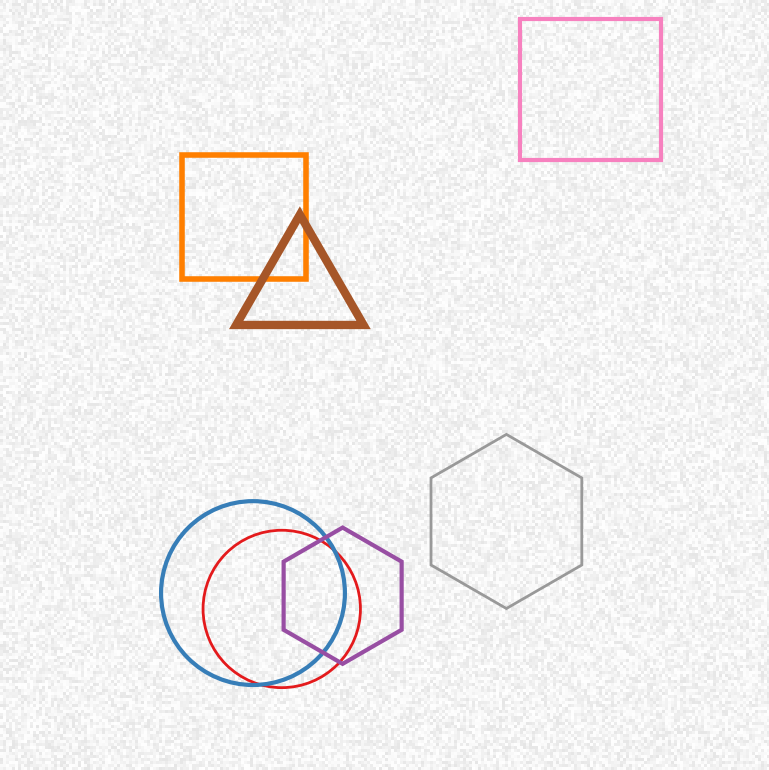[{"shape": "circle", "thickness": 1, "radius": 0.51, "center": [0.366, 0.209]}, {"shape": "circle", "thickness": 1.5, "radius": 0.6, "center": [0.329, 0.23]}, {"shape": "hexagon", "thickness": 1.5, "radius": 0.44, "center": [0.445, 0.226]}, {"shape": "square", "thickness": 2, "radius": 0.4, "center": [0.316, 0.718]}, {"shape": "triangle", "thickness": 3, "radius": 0.48, "center": [0.389, 0.626]}, {"shape": "square", "thickness": 1.5, "radius": 0.46, "center": [0.767, 0.884]}, {"shape": "hexagon", "thickness": 1, "radius": 0.57, "center": [0.658, 0.323]}]